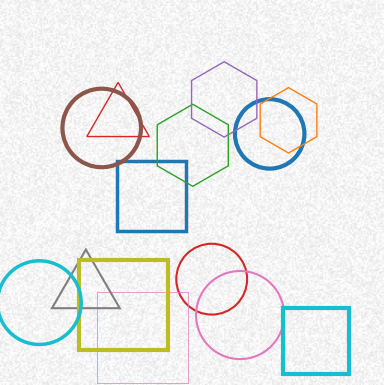[{"shape": "square", "thickness": 2.5, "radius": 0.45, "center": [0.393, 0.491]}, {"shape": "circle", "thickness": 3, "radius": 0.45, "center": [0.701, 0.652]}, {"shape": "hexagon", "thickness": 1, "radius": 0.42, "center": [0.749, 0.687]}, {"shape": "hexagon", "thickness": 1, "radius": 0.53, "center": [0.501, 0.623]}, {"shape": "circle", "thickness": 1.5, "radius": 0.46, "center": [0.55, 0.275]}, {"shape": "triangle", "thickness": 1, "radius": 0.47, "center": [0.307, 0.692]}, {"shape": "hexagon", "thickness": 1, "radius": 0.49, "center": [0.582, 0.742]}, {"shape": "circle", "thickness": 3, "radius": 0.51, "center": [0.264, 0.668]}, {"shape": "circle", "thickness": 1.5, "radius": 0.57, "center": [0.624, 0.182]}, {"shape": "square", "thickness": 0.5, "radius": 0.59, "center": [0.37, 0.124]}, {"shape": "triangle", "thickness": 1.5, "radius": 0.51, "center": [0.223, 0.25]}, {"shape": "square", "thickness": 3, "radius": 0.58, "center": [0.32, 0.208]}, {"shape": "square", "thickness": 3, "radius": 0.43, "center": [0.821, 0.115]}, {"shape": "circle", "thickness": 2.5, "radius": 0.54, "center": [0.102, 0.214]}]